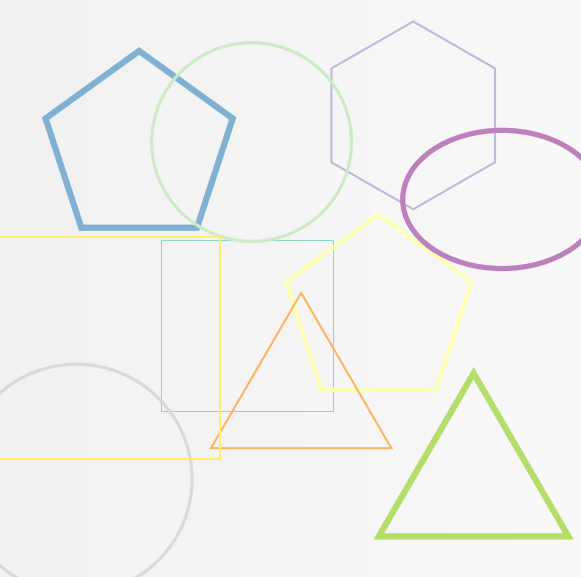[{"shape": "square", "thickness": 0.5, "radius": 0.74, "center": [0.425, 0.436]}, {"shape": "pentagon", "thickness": 2, "radius": 0.84, "center": [0.652, 0.459]}, {"shape": "hexagon", "thickness": 1, "radius": 0.81, "center": [0.711, 0.799]}, {"shape": "pentagon", "thickness": 3, "radius": 0.85, "center": [0.239, 0.742]}, {"shape": "triangle", "thickness": 1, "radius": 0.9, "center": [0.518, 0.313]}, {"shape": "triangle", "thickness": 3, "radius": 0.94, "center": [0.815, 0.165]}, {"shape": "circle", "thickness": 1.5, "radius": 1.0, "center": [0.131, 0.169]}, {"shape": "oval", "thickness": 2.5, "radius": 0.85, "center": [0.864, 0.654]}, {"shape": "circle", "thickness": 1.5, "radius": 0.86, "center": [0.433, 0.753]}, {"shape": "square", "thickness": 1, "radius": 0.96, "center": [0.187, 0.397]}]